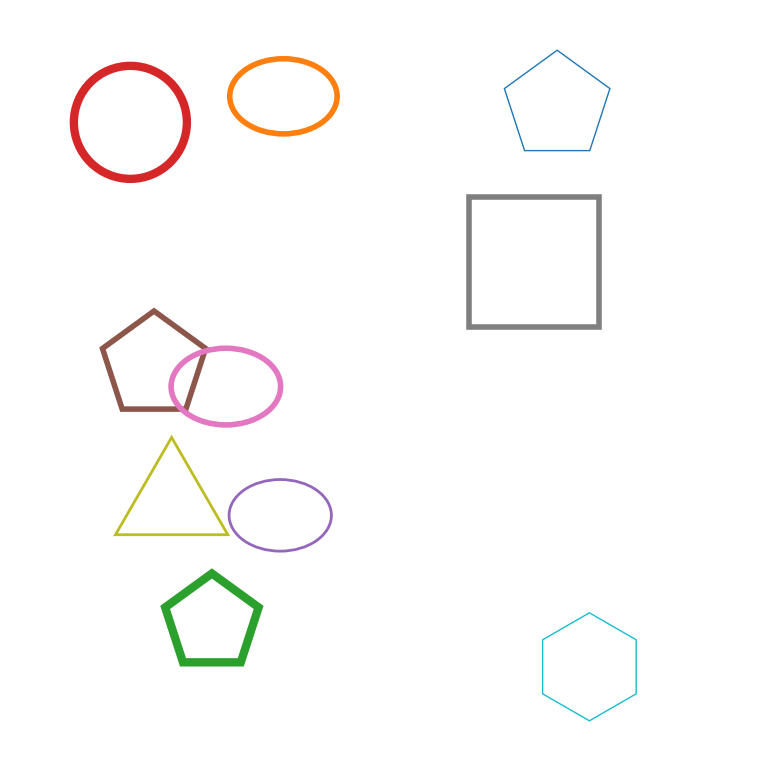[{"shape": "pentagon", "thickness": 0.5, "radius": 0.36, "center": [0.724, 0.863]}, {"shape": "oval", "thickness": 2, "radius": 0.35, "center": [0.368, 0.875]}, {"shape": "pentagon", "thickness": 3, "radius": 0.32, "center": [0.275, 0.191]}, {"shape": "circle", "thickness": 3, "radius": 0.37, "center": [0.169, 0.841]}, {"shape": "oval", "thickness": 1, "radius": 0.33, "center": [0.364, 0.331]}, {"shape": "pentagon", "thickness": 2, "radius": 0.35, "center": [0.2, 0.526]}, {"shape": "oval", "thickness": 2, "radius": 0.36, "center": [0.293, 0.498]}, {"shape": "square", "thickness": 2, "radius": 0.42, "center": [0.693, 0.66]}, {"shape": "triangle", "thickness": 1, "radius": 0.42, "center": [0.223, 0.348]}, {"shape": "hexagon", "thickness": 0.5, "radius": 0.35, "center": [0.765, 0.134]}]